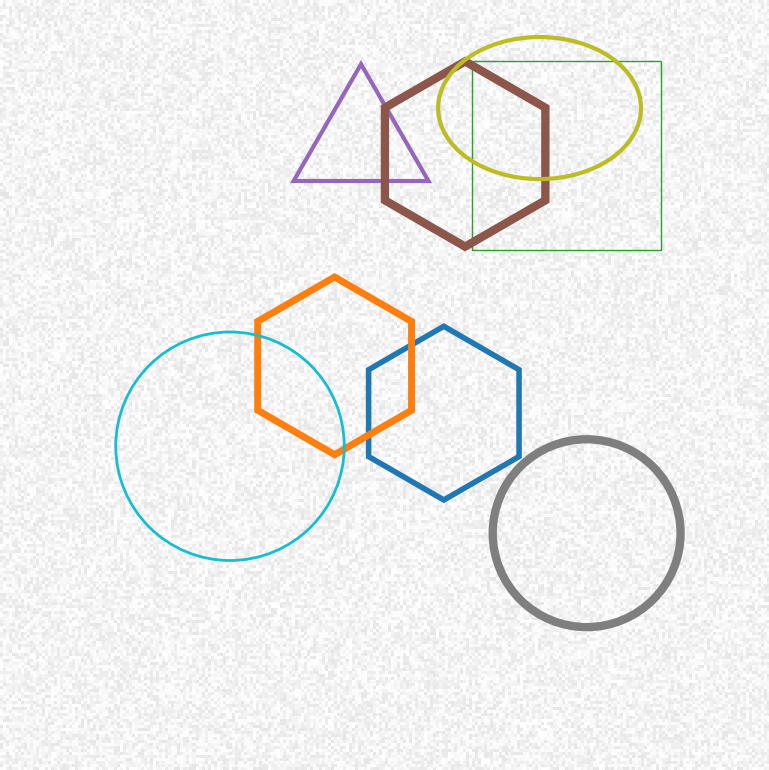[{"shape": "hexagon", "thickness": 2, "radius": 0.56, "center": [0.576, 0.463]}, {"shape": "hexagon", "thickness": 2.5, "radius": 0.58, "center": [0.435, 0.525]}, {"shape": "square", "thickness": 0.5, "radius": 0.62, "center": [0.736, 0.798]}, {"shape": "triangle", "thickness": 1.5, "radius": 0.51, "center": [0.469, 0.816]}, {"shape": "hexagon", "thickness": 3, "radius": 0.6, "center": [0.604, 0.8]}, {"shape": "circle", "thickness": 3, "radius": 0.61, "center": [0.762, 0.308]}, {"shape": "oval", "thickness": 1.5, "radius": 0.66, "center": [0.701, 0.86]}, {"shape": "circle", "thickness": 1, "radius": 0.74, "center": [0.299, 0.42]}]